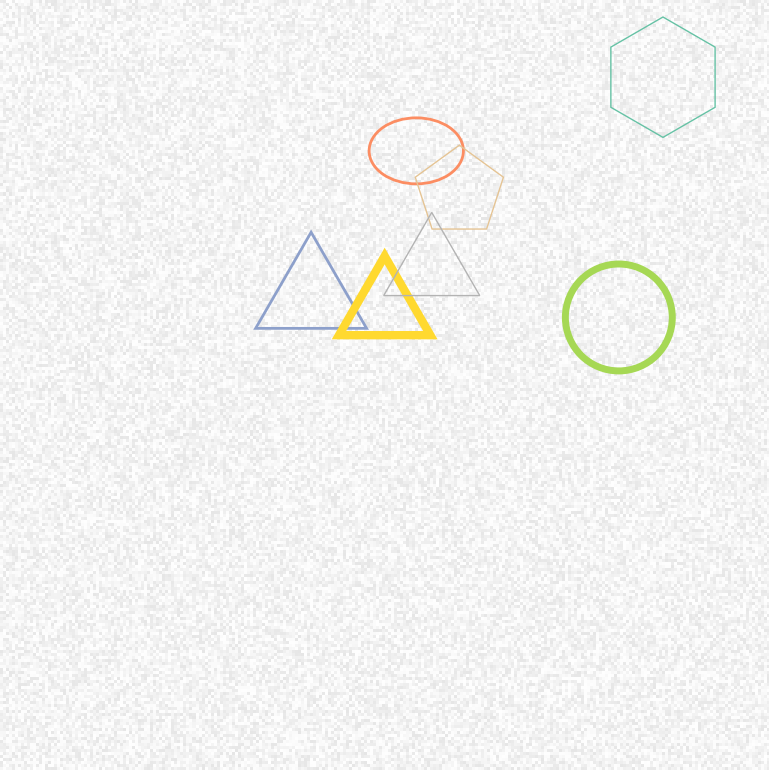[{"shape": "hexagon", "thickness": 0.5, "radius": 0.39, "center": [0.861, 0.9]}, {"shape": "oval", "thickness": 1, "radius": 0.31, "center": [0.541, 0.804]}, {"shape": "triangle", "thickness": 1, "radius": 0.42, "center": [0.404, 0.615]}, {"shape": "circle", "thickness": 2.5, "radius": 0.35, "center": [0.804, 0.588]}, {"shape": "triangle", "thickness": 3, "radius": 0.34, "center": [0.5, 0.599]}, {"shape": "pentagon", "thickness": 0.5, "radius": 0.3, "center": [0.597, 0.751]}, {"shape": "triangle", "thickness": 0.5, "radius": 0.36, "center": [0.561, 0.652]}]